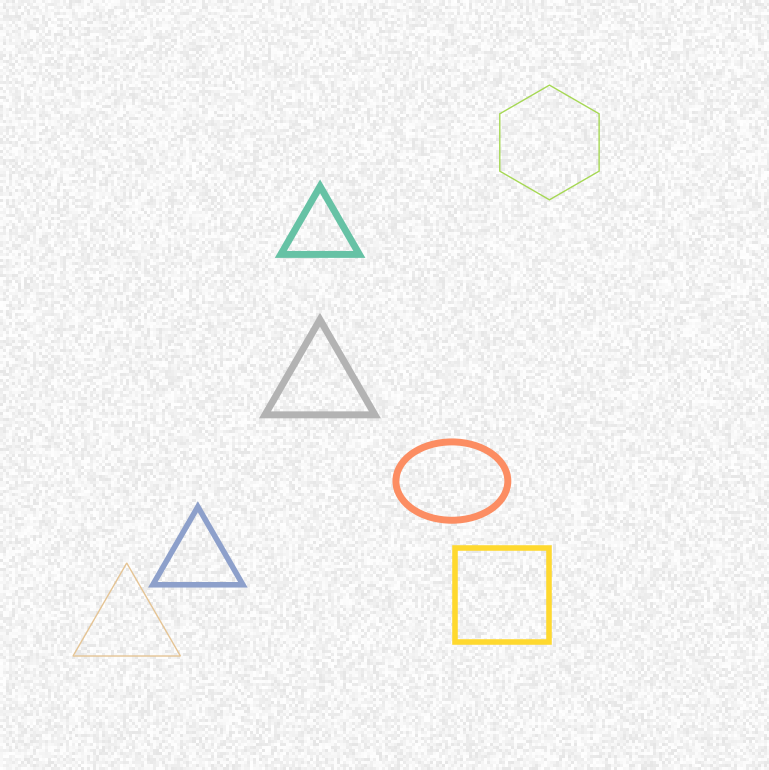[{"shape": "triangle", "thickness": 2.5, "radius": 0.29, "center": [0.416, 0.699]}, {"shape": "oval", "thickness": 2.5, "radius": 0.36, "center": [0.587, 0.375]}, {"shape": "triangle", "thickness": 2, "radius": 0.34, "center": [0.257, 0.274]}, {"shape": "hexagon", "thickness": 0.5, "radius": 0.37, "center": [0.714, 0.815]}, {"shape": "square", "thickness": 2, "radius": 0.31, "center": [0.652, 0.227]}, {"shape": "triangle", "thickness": 0.5, "radius": 0.4, "center": [0.165, 0.188]}, {"shape": "triangle", "thickness": 2.5, "radius": 0.41, "center": [0.416, 0.502]}]